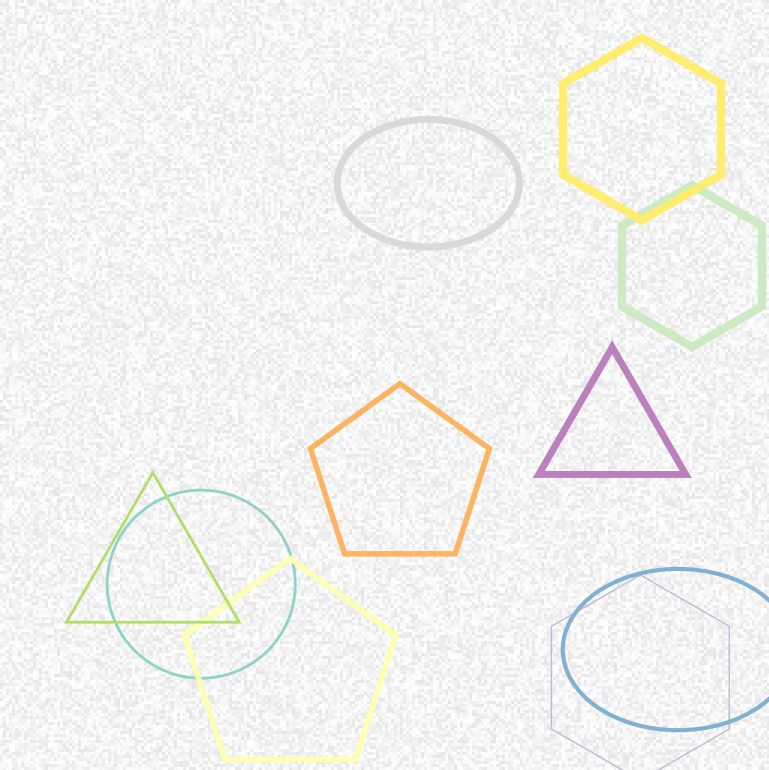[{"shape": "circle", "thickness": 1, "radius": 0.61, "center": [0.261, 0.241]}, {"shape": "pentagon", "thickness": 2, "radius": 0.72, "center": [0.377, 0.131]}, {"shape": "hexagon", "thickness": 0.5, "radius": 0.67, "center": [0.832, 0.12]}, {"shape": "oval", "thickness": 1.5, "radius": 0.75, "center": [0.881, 0.156]}, {"shape": "pentagon", "thickness": 2, "radius": 0.61, "center": [0.519, 0.38]}, {"shape": "triangle", "thickness": 1, "radius": 0.65, "center": [0.199, 0.257]}, {"shape": "oval", "thickness": 2.5, "radius": 0.59, "center": [0.556, 0.762]}, {"shape": "triangle", "thickness": 2.5, "radius": 0.55, "center": [0.795, 0.439]}, {"shape": "hexagon", "thickness": 3, "radius": 0.52, "center": [0.899, 0.655]}, {"shape": "hexagon", "thickness": 3, "radius": 0.59, "center": [0.834, 0.832]}]